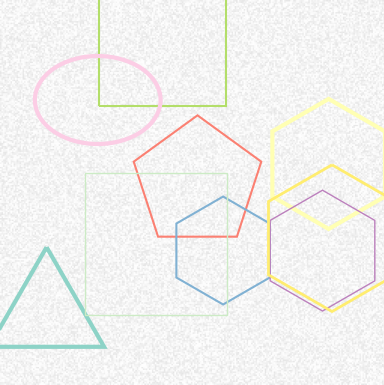[{"shape": "triangle", "thickness": 3, "radius": 0.86, "center": [0.121, 0.185]}, {"shape": "hexagon", "thickness": 3, "radius": 0.84, "center": [0.854, 0.574]}, {"shape": "pentagon", "thickness": 1.5, "radius": 0.87, "center": [0.513, 0.526]}, {"shape": "hexagon", "thickness": 1.5, "radius": 0.7, "center": [0.58, 0.349]}, {"shape": "square", "thickness": 1.5, "radius": 0.82, "center": [0.422, 0.889]}, {"shape": "oval", "thickness": 3, "radius": 0.82, "center": [0.254, 0.74]}, {"shape": "hexagon", "thickness": 1, "radius": 0.78, "center": [0.838, 0.349]}, {"shape": "square", "thickness": 1, "radius": 0.93, "center": [0.405, 0.366]}, {"shape": "hexagon", "thickness": 2, "radius": 0.95, "center": [0.862, 0.381]}]